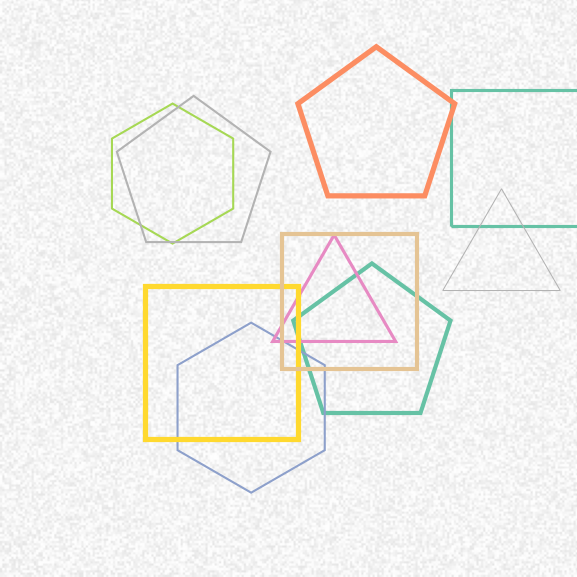[{"shape": "square", "thickness": 1.5, "radius": 0.59, "center": [0.898, 0.725]}, {"shape": "pentagon", "thickness": 2, "radius": 0.72, "center": [0.644, 0.4]}, {"shape": "pentagon", "thickness": 2.5, "radius": 0.71, "center": [0.652, 0.775]}, {"shape": "hexagon", "thickness": 1, "radius": 0.74, "center": [0.435, 0.293]}, {"shape": "triangle", "thickness": 1.5, "radius": 0.61, "center": [0.579, 0.469]}, {"shape": "hexagon", "thickness": 1, "radius": 0.61, "center": [0.299, 0.699]}, {"shape": "square", "thickness": 2.5, "radius": 0.66, "center": [0.384, 0.371]}, {"shape": "square", "thickness": 2, "radius": 0.58, "center": [0.606, 0.477]}, {"shape": "pentagon", "thickness": 1, "radius": 0.7, "center": [0.335, 0.693]}, {"shape": "triangle", "thickness": 0.5, "radius": 0.59, "center": [0.868, 0.555]}]